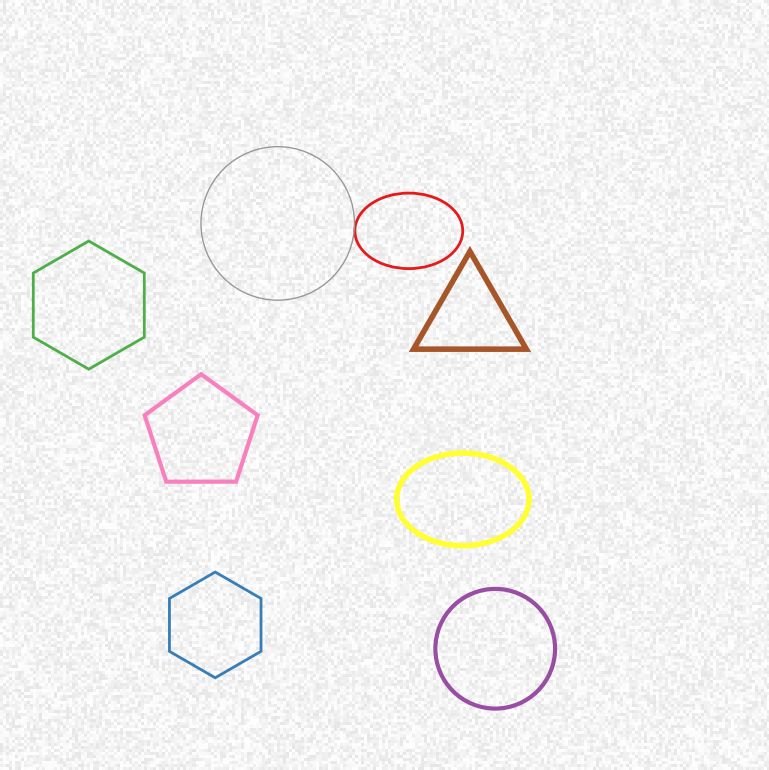[{"shape": "oval", "thickness": 1, "radius": 0.35, "center": [0.531, 0.7]}, {"shape": "hexagon", "thickness": 1, "radius": 0.34, "center": [0.28, 0.188]}, {"shape": "hexagon", "thickness": 1, "radius": 0.42, "center": [0.115, 0.604]}, {"shape": "circle", "thickness": 1.5, "radius": 0.39, "center": [0.643, 0.157]}, {"shape": "oval", "thickness": 2, "radius": 0.43, "center": [0.601, 0.351]}, {"shape": "triangle", "thickness": 2, "radius": 0.42, "center": [0.61, 0.589]}, {"shape": "pentagon", "thickness": 1.5, "radius": 0.39, "center": [0.261, 0.437]}, {"shape": "circle", "thickness": 0.5, "radius": 0.5, "center": [0.361, 0.71]}]